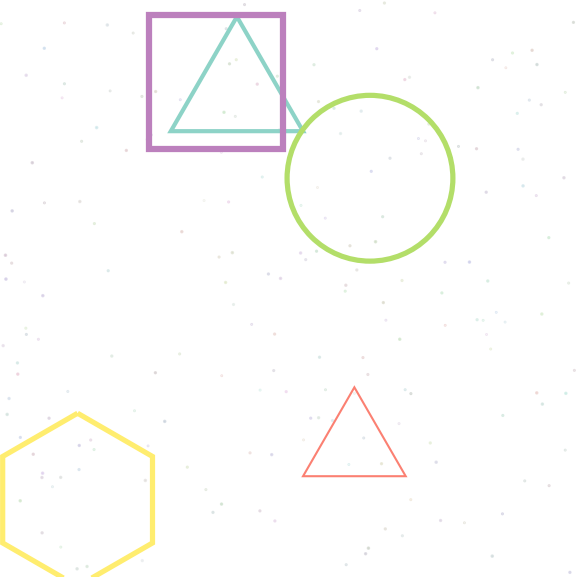[{"shape": "triangle", "thickness": 2, "radius": 0.66, "center": [0.41, 0.838]}, {"shape": "triangle", "thickness": 1, "radius": 0.51, "center": [0.614, 0.226]}, {"shape": "circle", "thickness": 2.5, "radius": 0.72, "center": [0.641, 0.691]}, {"shape": "square", "thickness": 3, "radius": 0.58, "center": [0.374, 0.857]}, {"shape": "hexagon", "thickness": 2.5, "radius": 0.75, "center": [0.134, 0.134]}]